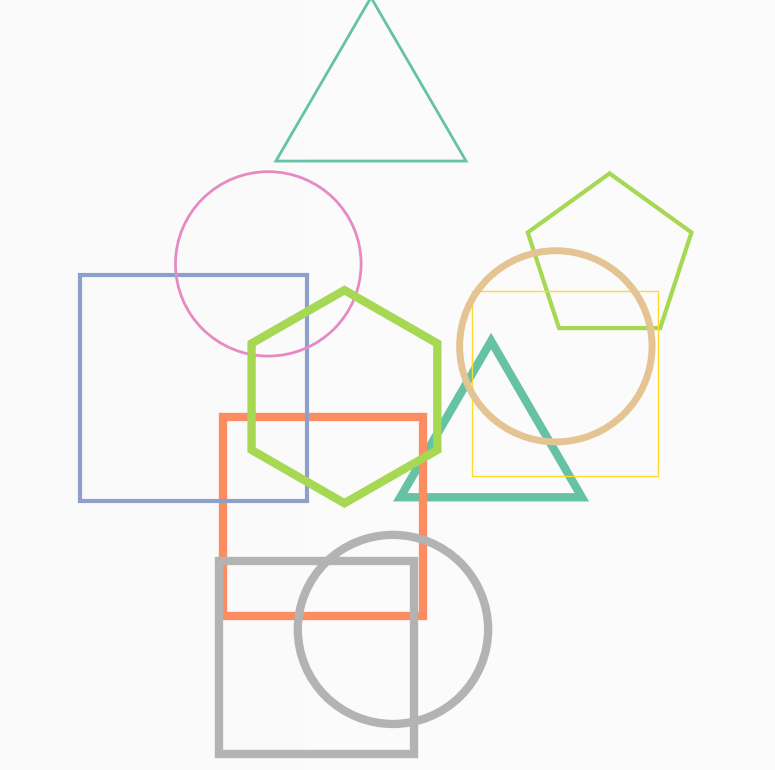[{"shape": "triangle", "thickness": 3, "radius": 0.68, "center": [0.634, 0.422]}, {"shape": "triangle", "thickness": 1, "radius": 0.71, "center": [0.479, 0.862]}, {"shape": "square", "thickness": 3, "radius": 0.65, "center": [0.417, 0.329]}, {"shape": "square", "thickness": 1.5, "radius": 0.73, "center": [0.25, 0.496]}, {"shape": "circle", "thickness": 1, "radius": 0.6, "center": [0.346, 0.657]}, {"shape": "hexagon", "thickness": 3, "radius": 0.69, "center": [0.444, 0.485]}, {"shape": "pentagon", "thickness": 1.5, "radius": 0.56, "center": [0.787, 0.664]}, {"shape": "square", "thickness": 0.5, "radius": 0.6, "center": [0.729, 0.502]}, {"shape": "circle", "thickness": 2.5, "radius": 0.62, "center": [0.717, 0.55]}, {"shape": "circle", "thickness": 3, "radius": 0.61, "center": [0.507, 0.183]}, {"shape": "square", "thickness": 3, "radius": 0.63, "center": [0.408, 0.146]}]